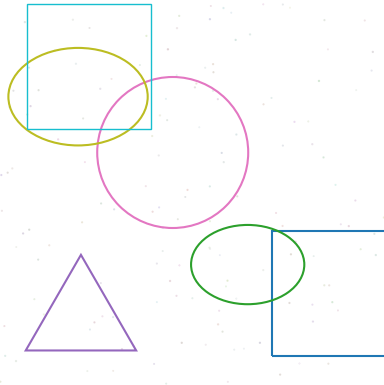[{"shape": "square", "thickness": 1.5, "radius": 0.81, "center": [0.869, 0.238]}, {"shape": "oval", "thickness": 1.5, "radius": 0.74, "center": [0.643, 0.313]}, {"shape": "triangle", "thickness": 1.5, "radius": 0.83, "center": [0.21, 0.172]}, {"shape": "circle", "thickness": 1.5, "radius": 0.98, "center": [0.449, 0.604]}, {"shape": "oval", "thickness": 1.5, "radius": 0.9, "center": [0.203, 0.749]}, {"shape": "square", "thickness": 1, "radius": 0.81, "center": [0.23, 0.827]}]